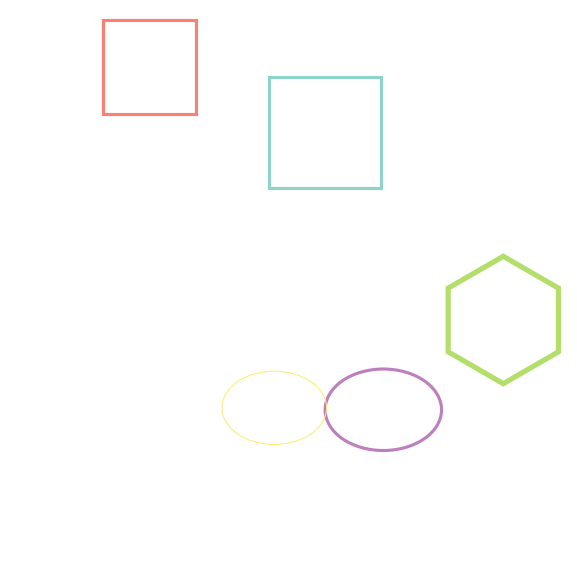[{"shape": "square", "thickness": 1.5, "radius": 0.48, "center": [0.563, 0.769]}, {"shape": "square", "thickness": 1.5, "radius": 0.41, "center": [0.259, 0.883]}, {"shape": "hexagon", "thickness": 2.5, "radius": 0.55, "center": [0.872, 0.445]}, {"shape": "oval", "thickness": 1.5, "radius": 0.5, "center": [0.664, 0.29]}, {"shape": "oval", "thickness": 0.5, "radius": 0.45, "center": [0.475, 0.293]}]